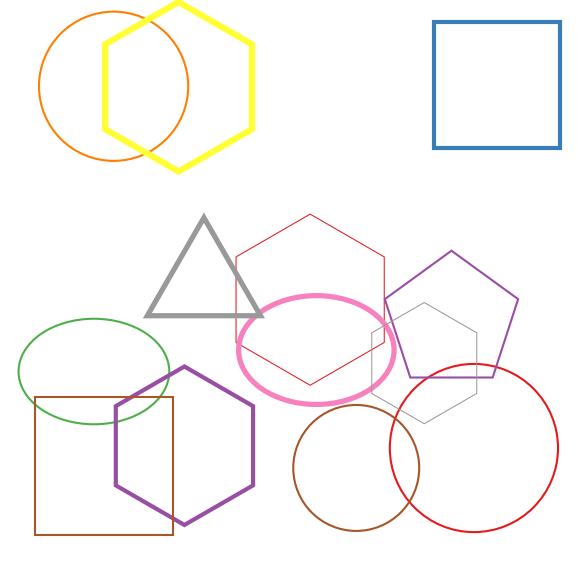[{"shape": "hexagon", "thickness": 0.5, "radius": 0.74, "center": [0.537, 0.48]}, {"shape": "circle", "thickness": 1, "radius": 0.73, "center": [0.821, 0.223]}, {"shape": "square", "thickness": 2, "radius": 0.55, "center": [0.861, 0.852]}, {"shape": "oval", "thickness": 1, "radius": 0.65, "center": [0.163, 0.356]}, {"shape": "hexagon", "thickness": 2, "radius": 0.69, "center": [0.319, 0.227]}, {"shape": "pentagon", "thickness": 1, "radius": 0.61, "center": [0.782, 0.444]}, {"shape": "circle", "thickness": 1, "radius": 0.65, "center": [0.197, 0.85]}, {"shape": "hexagon", "thickness": 3, "radius": 0.73, "center": [0.309, 0.849]}, {"shape": "square", "thickness": 1, "radius": 0.6, "center": [0.18, 0.192]}, {"shape": "circle", "thickness": 1, "radius": 0.55, "center": [0.617, 0.189]}, {"shape": "oval", "thickness": 2.5, "radius": 0.67, "center": [0.548, 0.393]}, {"shape": "triangle", "thickness": 2.5, "radius": 0.57, "center": [0.353, 0.509]}, {"shape": "hexagon", "thickness": 0.5, "radius": 0.52, "center": [0.735, 0.37]}]